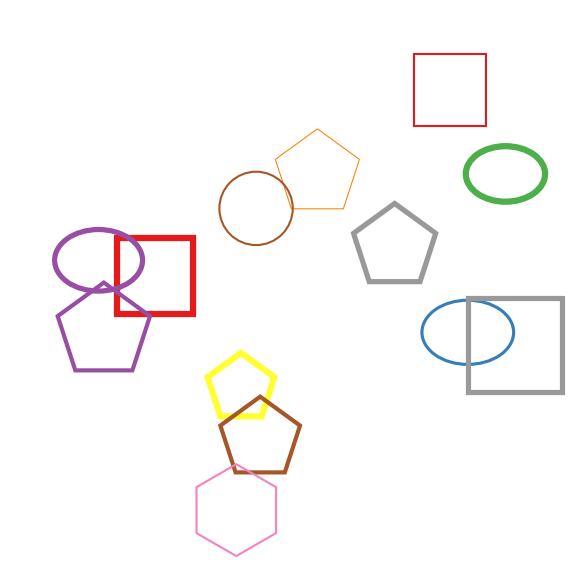[{"shape": "square", "thickness": 1, "radius": 0.31, "center": [0.779, 0.843]}, {"shape": "square", "thickness": 3, "radius": 0.33, "center": [0.268, 0.521]}, {"shape": "oval", "thickness": 1.5, "radius": 0.4, "center": [0.81, 0.424]}, {"shape": "oval", "thickness": 3, "radius": 0.34, "center": [0.875, 0.698]}, {"shape": "oval", "thickness": 2.5, "radius": 0.38, "center": [0.171, 0.548]}, {"shape": "pentagon", "thickness": 2, "radius": 0.42, "center": [0.18, 0.426]}, {"shape": "pentagon", "thickness": 0.5, "radius": 0.38, "center": [0.55, 0.699]}, {"shape": "pentagon", "thickness": 3, "radius": 0.3, "center": [0.417, 0.327]}, {"shape": "circle", "thickness": 1, "radius": 0.32, "center": [0.443, 0.638]}, {"shape": "pentagon", "thickness": 2, "radius": 0.36, "center": [0.451, 0.24]}, {"shape": "hexagon", "thickness": 1, "radius": 0.4, "center": [0.409, 0.116]}, {"shape": "square", "thickness": 2.5, "radius": 0.4, "center": [0.892, 0.402]}, {"shape": "pentagon", "thickness": 2.5, "radius": 0.37, "center": [0.683, 0.572]}]